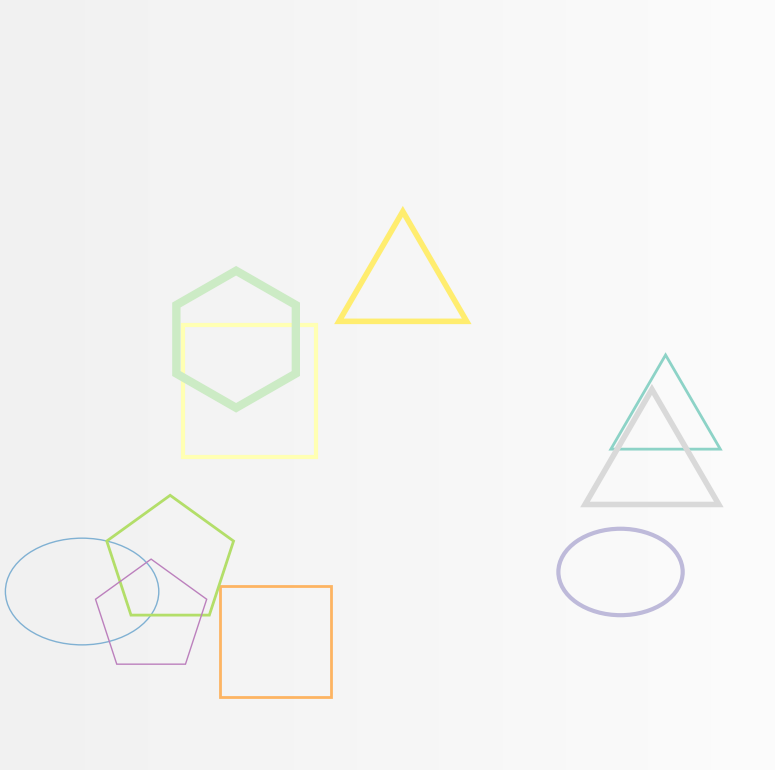[{"shape": "triangle", "thickness": 1, "radius": 0.41, "center": [0.859, 0.457]}, {"shape": "square", "thickness": 1.5, "radius": 0.43, "center": [0.322, 0.492]}, {"shape": "oval", "thickness": 1.5, "radius": 0.4, "center": [0.801, 0.257]}, {"shape": "oval", "thickness": 0.5, "radius": 0.49, "center": [0.106, 0.232]}, {"shape": "square", "thickness": 1, "radius": 0.36, "center": [0.355, 0.166]}, {"shape": "pentagon", "thickness": 1, "radius": 0.43, "center": [0.22, 0.271]}, {"shape": "triangle", "thickness": 2, "radius": 0.5, "center": [0.841, 0.395]}, {"shape": "pentagon", "thickness": 0.5, "radius": 0.38, "center": [0.195, 0.198]}, {"shape": "hexagon", "thickness": 3, "radius": 0.44, "center": [0.305, 0.559]}, {"shape": "triangle", "thickness": 2, "radius": 0.48, "center": [0.52, 0.63]}]